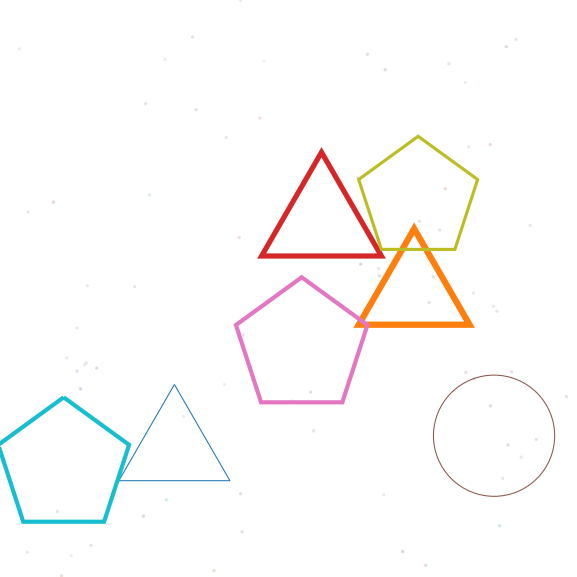[{"shape": "triangle", "thickness": 0.5, "radius": 0.56, "center": [0.302, 0.222]}, {"shape": "triangle", "thickness": 3, "radius": 0.55, "center": [0.717, 0.492]}, {"shape": "triangle", "thickness": 2.5, "radius": 0.6, "center": [0.557, 0.616]}, {"shape": "circle", "thickness": 0.5, "radius": 0.52, "center": [0.856, 0.245]}, {"shape": "pentagon", "thickness": 2, "radius": 0.6, "center": [0.522, 0.399]}, {"shape": "pentagon", "thickness": 1.5, "radius": 0.54, "center": [0.724, 0.655]}, {"shape": "pentagon", "thickness": 2, "radius": 0.6, "center": [0.11, 0.192]}]